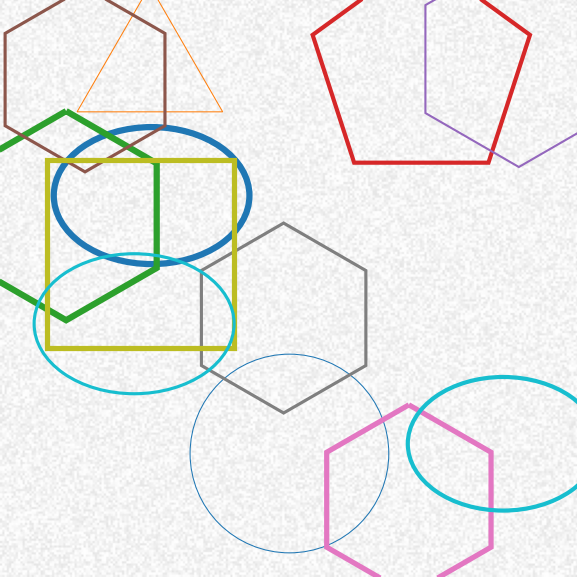[{"shape": "circle", "thickness": 0.5, "radius": 0.86, "center": [0.501, 0.214]}, {"shape": "oval", "thickness": 3, "radius": 0.85, "center": [0.263, 0.66]}, {"shape": "triangle", "thickness": 0.5, "radius": 0.73, "center": [0.26, 0.878]}, {"shape": "hexagon", "thickness": 3, "radius": 0.91, "center": [0.115, 0.626]}, {"shape": "pentagon", "thickness": 2, "radius": 0.99, "center": [0.73, 0.878]}, {"shape": "hexagon", "thickness": 1, "radius": 0.93, "center": [0.898, 0.897]}, {"shape": "hexagon", "thickness": 1.5, "radius": 0.8, "center": [0.147, 0.861]}, {"shape": "hexagon", "thickness": 2.5, "radius": 0.82, "center": [0.708, 0.134]}, {"shape": "hexagon", "thickness": 1.5, "radius": 0.82, "center": [0.491, 0.448]}, {"shape": "square", "thickness": 2.5, "radius": 0.81, "center": [0.243, 0.56]}, {"shape": "oval", "thickness": 1.5, "radius": 0.87, "center": [0.232, 0.439]}, {"shape": "oval", "thickness": 2, "radius": 0.83, "center": [0.871, 0.231]}]